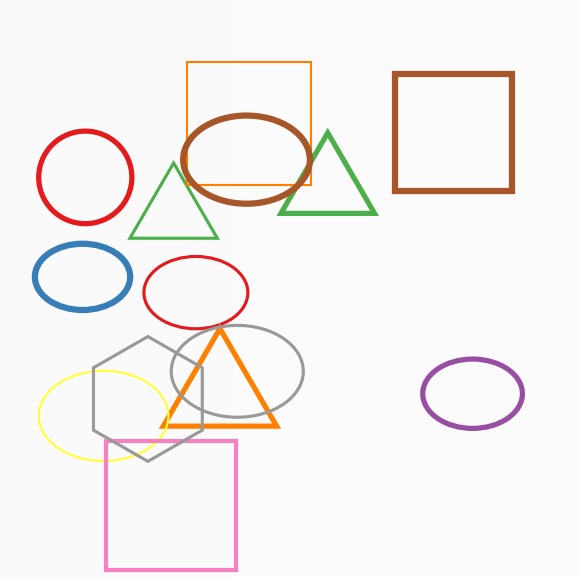[{"shape": "circle", "thickness": 2.5, "radius": 0.4, "center": [0.147, 0.692]}, {"shape": "oval", "thickness": 1.5, "radius": 0.45, "center": [0.337, 0.492]}, {"shape": "oval", "thickness": 3, "radius": 0.41, "center": [0.142, 0.52]}, {"shape": "triangle", "thickness": 1.5, "radius": 0.43, "center": [0.299, 0.63]}, {"shape": "triangle", "thickness": 2.5, "radius": 0.46, "center": [0.564, 0.676]}, {"shape": "oval", "thickness": 2.5, "radius": 0.43, "center": [0.813, 0.317]}, {"shape": "triangle", "thickness": 2.5, "radius": 0.56, "center": [0.378, 0.318]}, {"shape": "square", "thickness": 1, "radius": 0.53, "center": [0.428, 0.786]}, {"shape": "oval", "thickness": 1, "radius": 0.56, "center": [0.178, 0.279]}, {"shape": "square", "thickness": 3, "radius": 0.51, "center": [0.78, 0.77]}, {"shape": "oval", "thickness": 3, "radius": 0.55, "center": [0.424, 0.723]}, {"shape": "square", "thickness": 2, "radius": 0.56, "center": [0.294, 0.124]}, {"shape": "oval", "thickness": 1.5, "radius": 0.57, "center": [0.408, 0.356]}, {"shape": "hexagon", "thickness": 1.5, "radius": 0.54, "center": [0.254, 0.308]}]